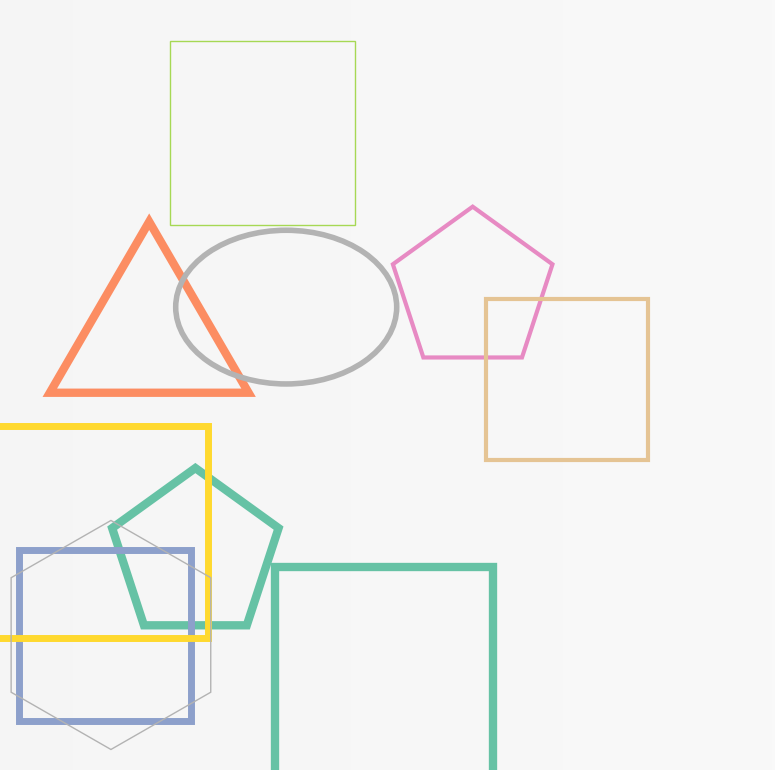[{"shape": "square", "thickness": 3, "radius": 0.7, "center": [0.496, 0.123]}, {"shape": "pentagon", "thickness": 3, "radius": 0.56, "center": [0.252, 0.279]}, {"shape": "triangle", "thickness": 3, "radius": 0.74, "center": [0.193, 0.564]}, {"shape": "square", "thickness": 2.5, "radius": 0.56, "center": [0.135, 0.175]}, {"shape": "pentagon", "thickness": 1.5, "radius": 0.54, "center": [0.61, 0.623]}, {"shape": "square", "thickness": 0.5, "radius": 0.6, "center": [0.339, 0.828]}, {"shape": "square", "thickness": 2.5, "radius": 0.69, "center": [0.131, 0.309]}, {"shape": "square", "thickness": 1.5, "radius": 0.52, "center": [0.732, 0.508]}, {"shape": "hexagon", "thickness": 0.5, "radius": 0.74, "center": [0.143, 0.175]}, {"shape": "oval", "thickness": 2, "radius": 0.71, "center": [0.369, 0.601]}]